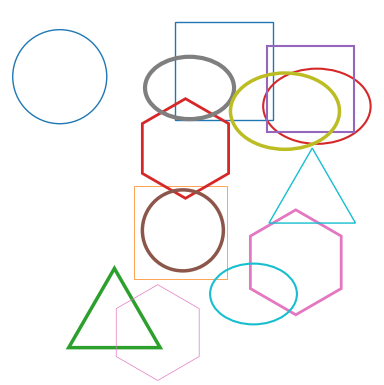[{"shape": "circle", "thickness": 1, "radius": 0.61, "center": [0.155, 0.801]}, {"shape": "square", "thickness": 1, "radius": 0.63, "center": [0.582, 0.815]}, {"shape": "square", "thickness": 0.5, "radius": 0.6, "center": [0.469, 0.396]}, {"shape": "triangle", "thickness": 2.5, "radius": 0.69, "center": [0.297, 0.166]}, {"shape": "oval", "thickness": 1.5, "radius": 0.7, "center": [0.823, 0.724]}, {"shape": "hexagon", "thickness": 2, "radius": 0.65, "center": [0.482, 0.614]}, {"shape": "square", "thickness": 1.5, "radius": 0.56, "center": [0.806, 0.769]}, {"shape": "circle", "thickness": 2.5, "radius": 0.53, "center": [0.475, 0.402]}, {"shape": "hexagon", "thickness": 0.5, "radius": 0.62, "center": [0.41, 0.136]}, {"shape": "hexagon", "thickness": 2, "radius": 0.68, "center": [0.768, 0.319]}, {"shape": "oval", "thickness": 3, "radius": 0.58, "center": [0.492, 0.772]}, {"shape": "oval", "thickness": 2.5, "radius": 0.71, "center": [0.74, 0.711]}, {"shape": "triangle", "thickness": 1, "radius": 0.65, "center": [0.811, 0.485]}, {"shape": "oval", "thickness": 1.5, "radius": 0.56, "center": [0.658, 0.236]}]